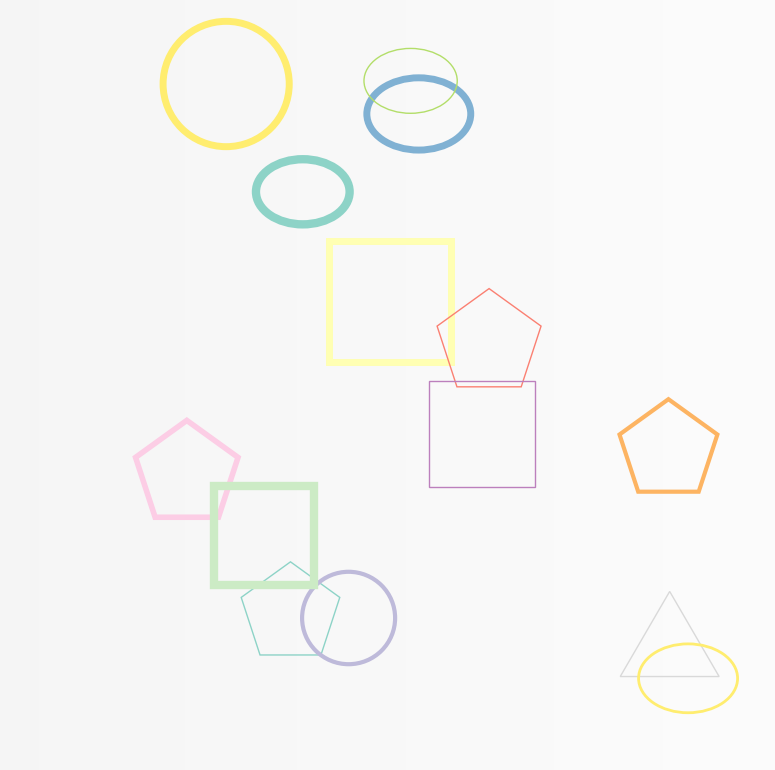[{"shape": "oval", "thickness": 3, "radius": 0.3, "center": [0.391, 0.751]}, {"shape": "pentagon", "thickness": 0.5, "radius": 0.33, "center": [0.375, 0.203]}, {"shape": "square", "thickness": 2.5, "radius": 0.39, "center": [0.504, 0.609]}, {"shape": "circle", "thickness": 1.5, "radius": 0.3, "center": [0.45, 0.197]}, {"shape": "pentagon", "thickness": 0.5, "radius": 0.35, "center": [0.631, 0.555]}, {"shape": "oval", "thickness": 2.5, "radius": 0.34, "center": [0.54, 0.852]}, {"shape": "pentagon", "thickness": 1.5, "radius": 0.33, "center": [0.863, 0.415]}, {"shape": "oval", "thickness": 0.5, "radius": 0.3, "center": [0.53, 0.895]}, {"shape": "pentagon", "thickness": 2, "radius": 0.35, "center": [0.241, 0.384]}, {"shape": "triangle", "thickness": 0.5, "radius": 0.37, "center": [0.864, 0.158]}, {"shape": "square", "thickness": 0.5, "radius": 0.34, "center": [0.622, 0.436]}, {"shape": "square", "thickness": 3, "radius": 0.32, "center": [0.34, 0.305]}, {"shape": "oval", "thickness": 1, "radius": 0.32, "center": [0.888, 0.119]}, {"shape": "circle", "thickness": 2.5, "radius": 0.41, "center": [0.292, 0.891]}]